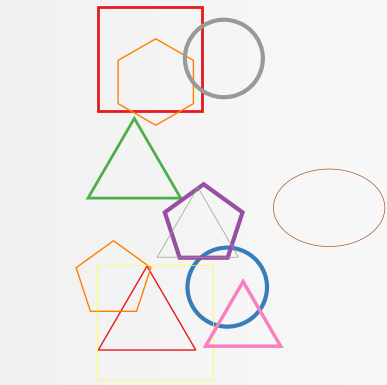[{"shape": "square", "thickness": 2, "radius": 0.67, "center": [0.388, 0.847]}, {"shape": "triangle", "thickness": 1, "radius": 0.73, "center": [0.379, 0.163]}, {"shape": "circle", "thickness": 3, "radius": 0.51, "center": [0.586, 0.254]}, {"shape": "triangle", "thickness": 2, "radius": 0.69, "center": [0.347, 0.555]}, {"shape": "pentagon", "thickness": 3, "radius": 0.53, "center": [0.526, 0.416]}, {"shape": "pentagon", "thickness": 1, "radius": 0.51, "center": [0.293, 0.273]}, {"shape": "hexagon", "thickness": 1, "radius": 0.56, "center": [0.402, 0.787]}, {"shape": "square", "thickness": 0.5, "radius": 0.75, "center": [0.4, 0.162]}, {"shape": "oval", "thickness": 0.5, "radius": 0.72, "center": [0.849, 0.46]}, {"shape": "triangle", "thickness": 2.5, "radius": 0.56, "center": [0.627, 0.157]}, {"shape": "circle", "thickness": 3, "radius": 0.5, "center": [0.578, 0.848]}, {"shape": "triangle", "thickness": 0.5, "radius": 0.61, "center": [0.51, 0.392]}]